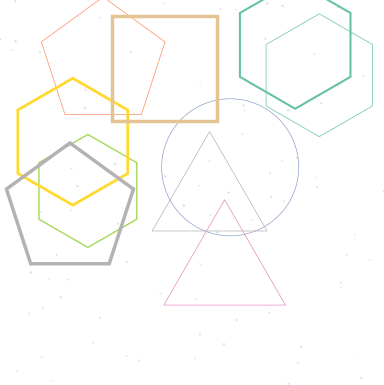[{"shape": "hexagon", "thickness": 0.5, "radius": 0.8, "center": [0.829, 0.805]}, {"shape": "hexagon", "thickness": 1.5, "radius": 0.83, "center": [0.767, 0.883]}, {"shape": "pentagon", "thickness": 0.5, "radius": 0.84, "center": [0.268, 0.839]}, {"shape": "circle", "thickness": 0.5, "radius": 0.89, "center": [0.598, 0.565]}, {"shape": "triangle", "thickness": 0.5, "radius": 0.91, "center": [0.583, 0.299]}, {"shape": "hexagon", "thickness": 1, "radius": 0.73, "center": [0.228, 0.504]}, {"shape": "hexagon", "thickness": 2, "radius": 0.82, "center": [0.189, 0.632]}, {"shape": "square", "thickness": 2.5, "radius": 0.68, "center": [0.427, 0.822]}, {"shape": "triangle", "thickness": 0.5, "radius": 0.86, "center": [0.544, 0.486]}, {"shape": "pentagon", "thickness": 2.5, "radius": 0.87, "center": [0.182, 0.455]}]